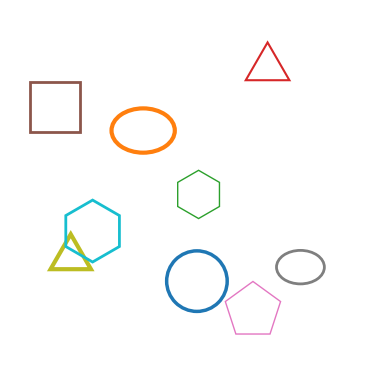[{"shape": "circle", "thickness": 2.5, "radius": 0.39, "center": [0.511, 0.27]}, {"shape": "oval", "thickness": 3, "radius": 0.41, "center": [0.372, 0.661]}, {"shape": "hexagon", "thickness": 1, "radius": 0.31, "center": [0.516, 0.495]}, {"shape": "triangle", "thickness": 1.5, "radius": 0.33, "center": [0.695, 0.824]}, {"shape": "square", "thickness": 2, "radius": 0.33, "center": [0.143, 0.723]}, {"shape": "pentagon", "thickness": 1, "radius": 0.38, "center": [0.657, 0.193]}, {"shape": "oval", "thickness": 2, "radius": 0.31, "center": [0.78, 0.306]}, {"shape": "triangle", "thickness": 3, "radius": 0.3, "center": [0.184, 0.331]}, {"shape": "hexagon", "thickness": 2, "radius": 0.4, "center": [0.241, 0.4]}]